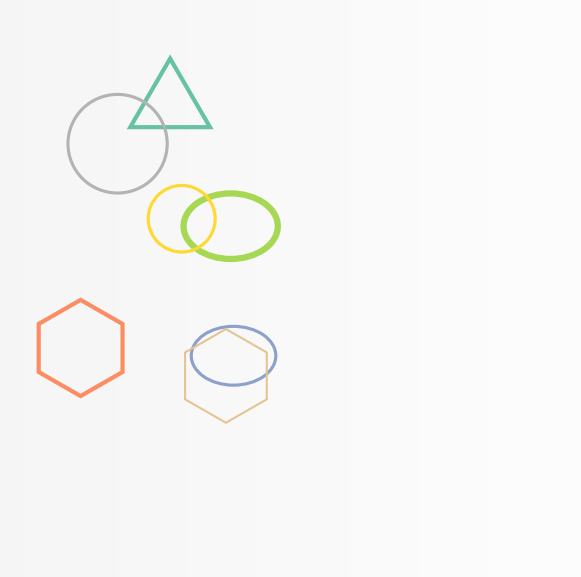[{"shape": "triangle", "thickness": 2, "radius": 0.4, "center": [0.293, 0.819]}, {"shape": "hexagon", "thickness": 2, "radius": 0.42, "center": [0.139, 0.397]}, {"shape": "oval", "thickness": 1.5, "radius": 0.36, "center": [0.402, 0.383]}, {"shape": "oval", "thickness": 3, "radius": 0.41, "center": [0.397, 0.607]}, {"shape": "circle", "thickness": 1.5, "radius": 0.29, "center": [0.313, 0.62]}, {"shape": "hexagon", "thickness": 1, "radius": 0.41, "center": [0.389, 0.348]}, {"shape": "circle", "thickness": 1.5, "radius": 0.43, "center": [0.202, 0.75]}]